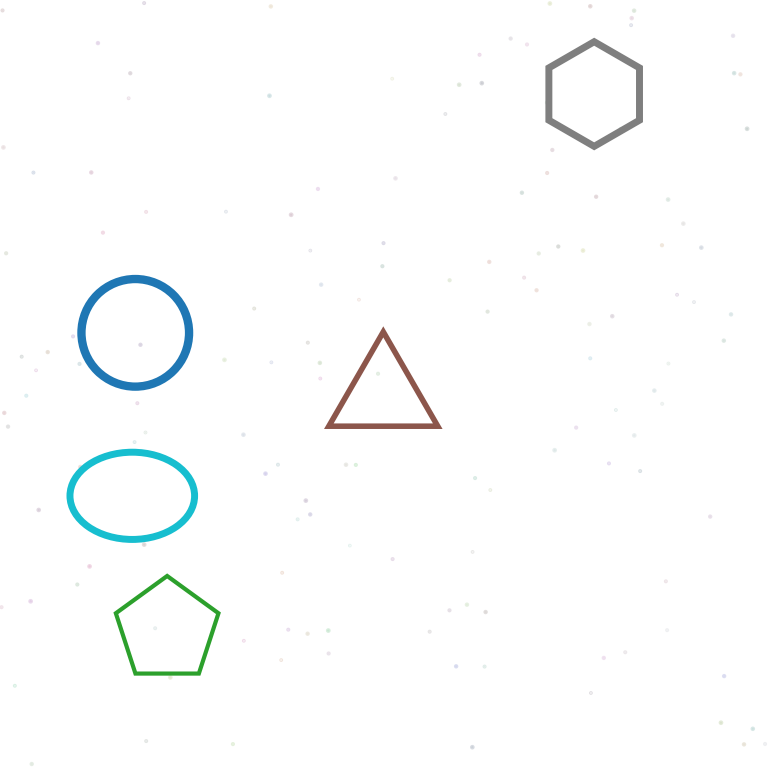[{"shape": "circle", "thickness": 3, "radius": 0.35, "center": [0.176, 0.568]}, {"shape": "pentagon", "thickness": 1.5, "radius": 0.35, "center": [0.217, 0.182]}, {"shape": "triangle", "thickness": 2, "radius": 0.41, "center": [0.498, 0.487]}, {"shape": "hexagon", "thickness": 2.5, "radius": 0.34, "center": [0.772, 0.878]}, {"shape": "oval", "thickness": 2.5, "radius": 0.4, "center": [0.172, 0.356]}]